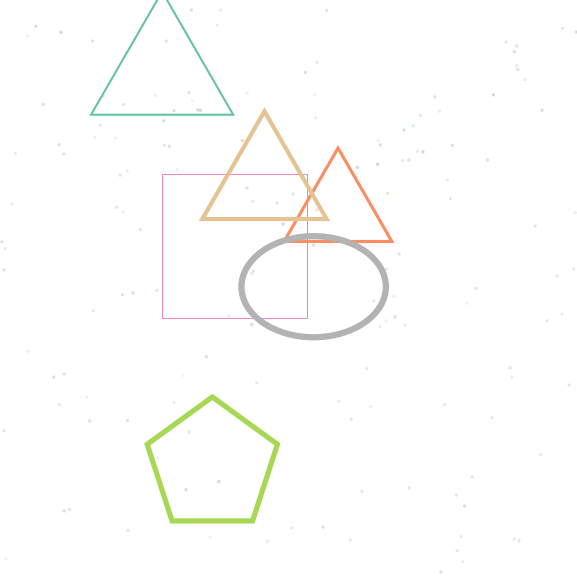[{"shape": "triangle", "thickness": 1, "radius": 0.71, "center": [0.281, 0.872]}, {"shape": "triangle", "thickness": 1.5, "radius": 0.54, "center": [0.585, 0.635]}, {"shape": "square", "thickness": 0.5, "radius": 0.62, "center": [0.406, 0.574]}, {"shape": "pentagon", "thickness": 2.5, "radius": 0.59, "center": [0.368, 0.193]}, {"shape": "triangle", "thickness": 2, "radius": 0.62, "center": [0.458, 0.682]}, {"shape": "oval", "thickness": 3, "radius": 0.63, "center": [0.543, 0.503]}]